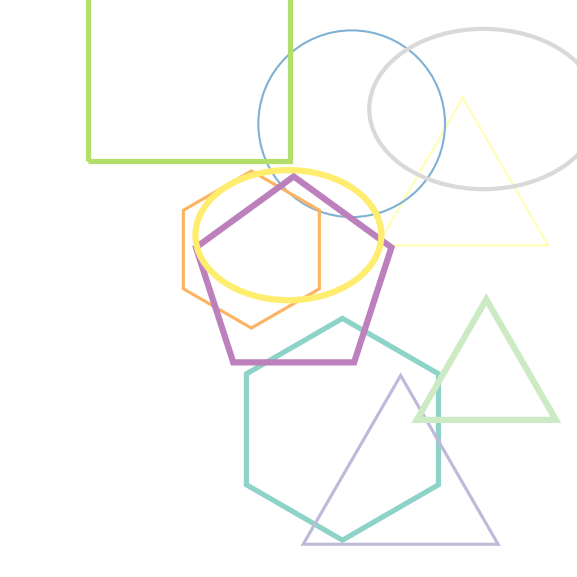[{"shape": "hexagon", "thickness": 2.5, "radius": 0.96, "center": [0.593, 0.256]}, {"shape": "triangle", "thickness": 1, "radius": 0.85, "center": [0.801, 0.659]}, {"shape": "triangle", "thickness": 1.5, "radius": 0.97, "center": [0.694, 0.154]}, {"shape": "circle", "thickness": 1, "radius": 0.81, "center": [0.609, 0.785]}, {"shape": "hexagon", "thickness": 1.5, "radius": 0.68, "center": [0.435, 0.567]}, {"shape": "square", "thickness": 2.5, "radius": 0.87, "center": [0.327, 0.895]}, {"shape": "oval", "thickness": 2, "radius": 0.99, "center": [0.838, 0.81]}, {"shape": "pentagon", "thickness": 3, "radius": 0.89, "center": [0.509, 0.516]}, {"shape": "triangle", "thickness": 3, "radius": 0.7, "center": [0.842, 0.342]}, {"shape": "oval", "thickness": 3, "radius": 0.8, "center": [0.499, 0.592]}]